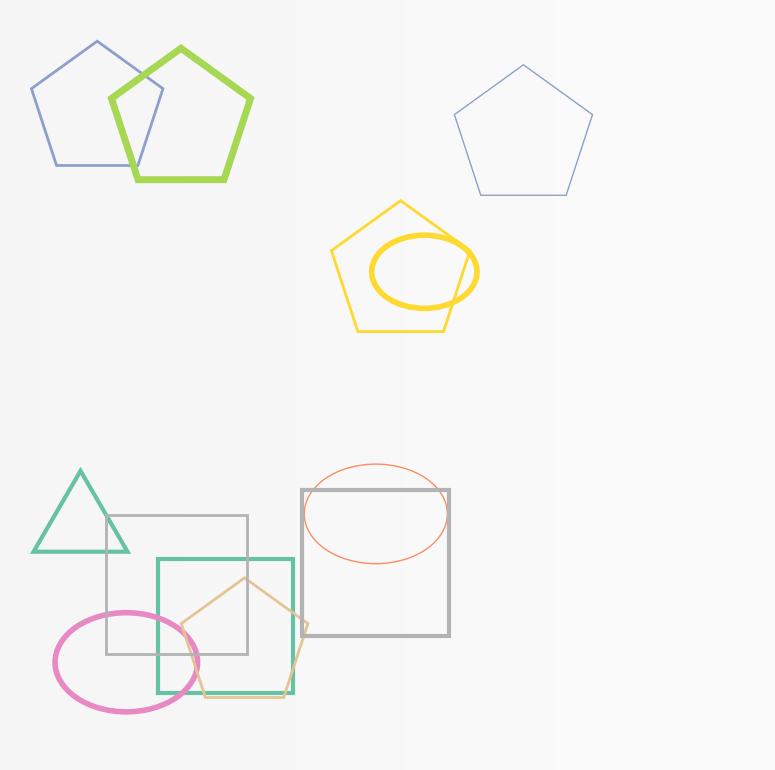[{"shape": "triangle", "thickness": 1.5, "radius": 0.35, "center": [0.104, 0.318]}, {"shape": "square", "thickness": 1.5, "radius": 0.43, "center": [0.291, 0.187]}, {"shape": "oval", "thickness": 0.5, "radius": 0.46, "center": [0.485, 0.333]}, {"shape": "pentagon", "thickness": 1, "radius": 0.45, "center": [0.125, 0.857]}, {"shape": "pentagon", "thickness": 0.5, "radius": 0.47, "center": [0.675, 0.822]}, {"shape": "oval", "thickness": 2, "radius": 0.46, "center": [0.163, 0.14]}, {"shape": "pentagon", "thickness": 2.5, "radius": 0.47, "center": [0.234, 0.843]}, {"shape": "oval", "thickness": 2, "radius": 0.34, "center": [0.548, 0.647]}, {"shape": "pentagon", "thickness": 1, "radius": 0.47, "center": [0.517, 0.645]}, {"shape": "pentagon", "thickness": 1, "radius": 0.43, "center": [0.316, 0.164]}, {"shape": "square", "thickness": 1.5, "radius": 0.47, "center": [0.484, 0.269]}, {"shape": "square", "thickness": 1, "radius": 0.45, "center": [0.228, 0.241]}]